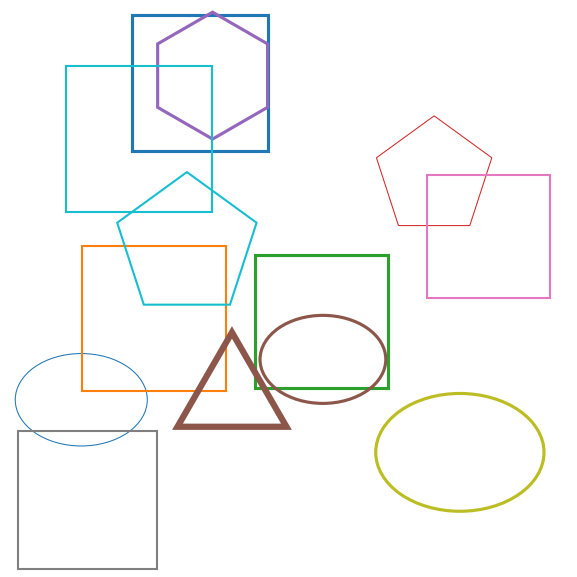[{"shape": "square", "thickness": 1.5, "radius": 0.59, "center": [0.346, 0.856]}, {"shape": "oval", "thickness": 0.5, "radius": 0.57, "center": [0.141, 0.307]}, {"shape": "square", "thickness": 1, "radius": 0.62, "center": [0.267, 0.448]}, {"shape": "square", "thickness": 1.5, "radius": 0.57, "center": [0.557, 0.442]}, {"shape": "pentagon", "thickness": 0.5, "radius": 0.53, "center": [0.752, 0.693]}, {"shape": "hexagon", "thickness": 1.5, "radius": 0.55, "center": [0.368, 0.868]}, {"shape": "oval", "thickness": 1.5, "radius": 0.54, "center": [0.559, 0.377]}, {"shape": "triangle", "thickness": 3, "radius": 0.54, "center": [0.402, 0.315]}, {"shape": "square", "thickness": 1, "radius": 0.53, "center": [0.845, 0.59]}, {"shape": "square", "thickness": 1, "radius": 0.6, "center": [0.151, 0.133]}, {"shape": "oval", "thickness": 1.5, "radius": 0.73, "center": [0.796, 0.216]}, {"shape": "pentagon", "thickness": 1, "radius": 0.63, "center": [0.324, 0.574]}, {"shape": "square", "thickness": 1, "radius": 0.63, "center": [0.241, 0.758]}]